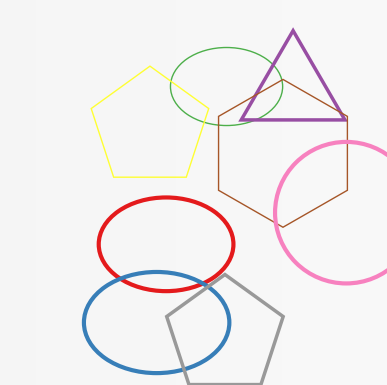[{"shape": "oval", "thickness": 3, "radius": 0.87, "center": [0.429, 0.365]}, {"shape": "oval", "thickness": 3, "radius": 0.94, "center": [0.404, 0.162]}, {"shape": "oval", "thickness": 1, "radius": 0.72, "center": [0.585, 0.775]}, {"shape": "triangle", "thickness": 2.5, "radius": 0.77, "center": [0.756, 0.766]}, {"shape": "pentagon", "thickness": 1, "radius": 0.8, "center": [0.387, 0.669]}, {"shape": "hexagon", "thickness": 1, "radius": 0.96, "center": [0.73, 0.602]}, {"shape": "circle", "thickness": 3, "radius": 0.92, "center": [0.894, 0.448]}, {"shape": "pentagon", "thickness": 2.5, "radius": 0.79, "center": [0.58, 0.129]}]